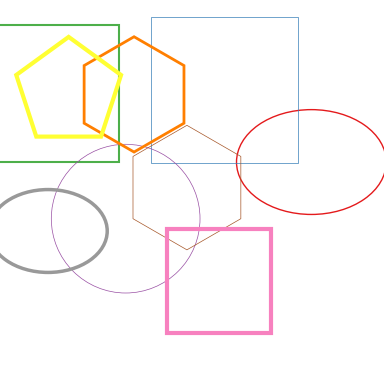[{"shape": "oval", "thickness": 1, "radius": 0.97, "center": [0.809, 0.579]}, {"shape": "square", "thickness": 0.5, "radius": 0.95, "center": [0.583, 0.766]}, {"shape": "square", "thickness": 1.5, "radius": 0.89, "center": [0.129, 0.757]}, {"shape": "circle", "thickness": 0.5, "radius": 0.97, "center": [0.326, 0.432]}, {"shape": "hexagon", "thickness": 2, "radius": 0.75, "center": [0.348, 0.755]}, {"shape": "pentagon", "thickness": 3, "radius": 0.72, "center": [0.178, 0.761]}, {"shape": "hexagon", "thickness": 0.5, "radius": 0.81, "center": [0.485, 0.513]}, {"shape": "square", "thickness": 3, "radius": 0.68, "center": [0.569, 0.27]}, {"shape": "oval", "thickness": 2.5, "radius": 0.77, "center": [0.125, 0.4]}]